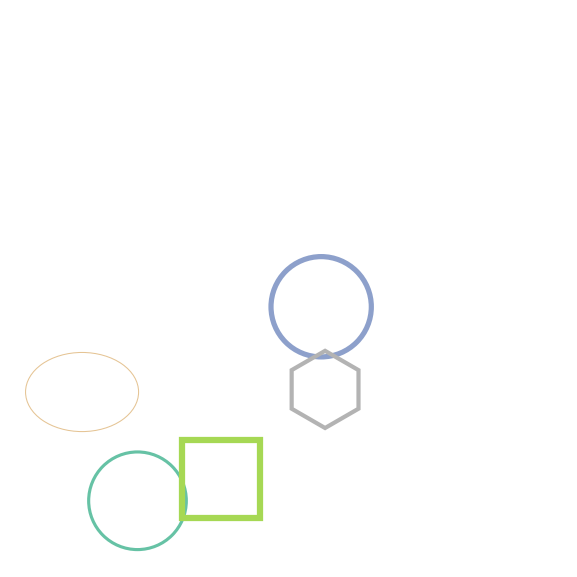[{"shape": "circle", "thickness": 1.5, "radius": 0.42, "center": [0.238, 0.132]}, {"shape": "circle", "thickness": 2.5, "radius": 0.43, "center": [0.556, 0.468]}, {"shape": "square", "thickness": 3, "radius": 0.34, "center": [0.382, 0.169]}, {"shape": "oval", "thickness": 0.5, "radius": 0.49, "center": [0.142, 0.32]}, {"shape": "hexagon", "thickness": 2, "radius": 0.33, "center": [0.563, 0.325]}]